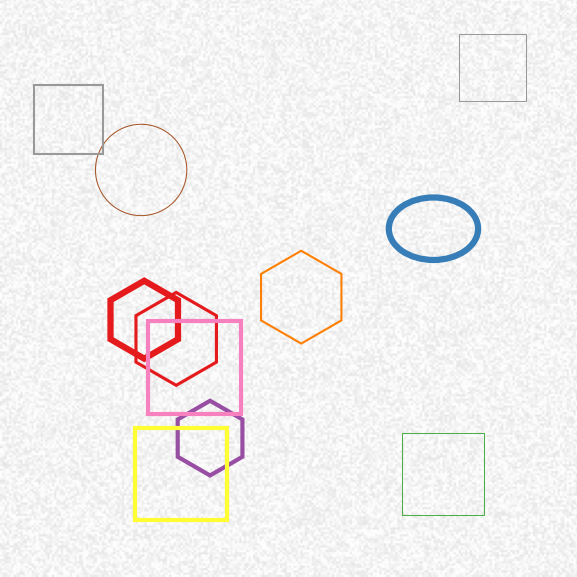[{"shape": "hexagon", "thickness": 3, "radius": 0.34, "center": [0.25, 0.446]}, {"shape": "hexagon", "thickness": 1.5, "radius": 0.4, "center": [0.305, 0.412]}, {"shape": "oval", "thickness": 3, "radius": 0.39, "center": [0.751, 0.603]}, {"shape": "square", "thickness": 0.5, "radius": 0.35, "center": [0.767, 0.178]}, {"shape": "hexagon", "thickness": 2, "radius": 0.32, "center": [0.364, 0.241]}, {"shape": "hexagon", "thickness": 1, "radius": 0.4, "center": [0.522, 0.485]}, {"shape": "square", "thickness": 2, "radius": 0.4, "center": [0.313, 0.179]}, {"shape": "circle", "thickness": 0.5, "radius": 0.4, "center": [0.244, 0.705]}, {"shape": "square", "thickness": 2, "radius": 0.4, "center": [0.336, 0.363]}, {"shape": "square", "thickness": 1, "radius": 0.3, "center": [0.118, 0.792]}, {"shape": "square", "thickness": 0.5, "radius": 0.29, "center": [0.852, 0.883]}]